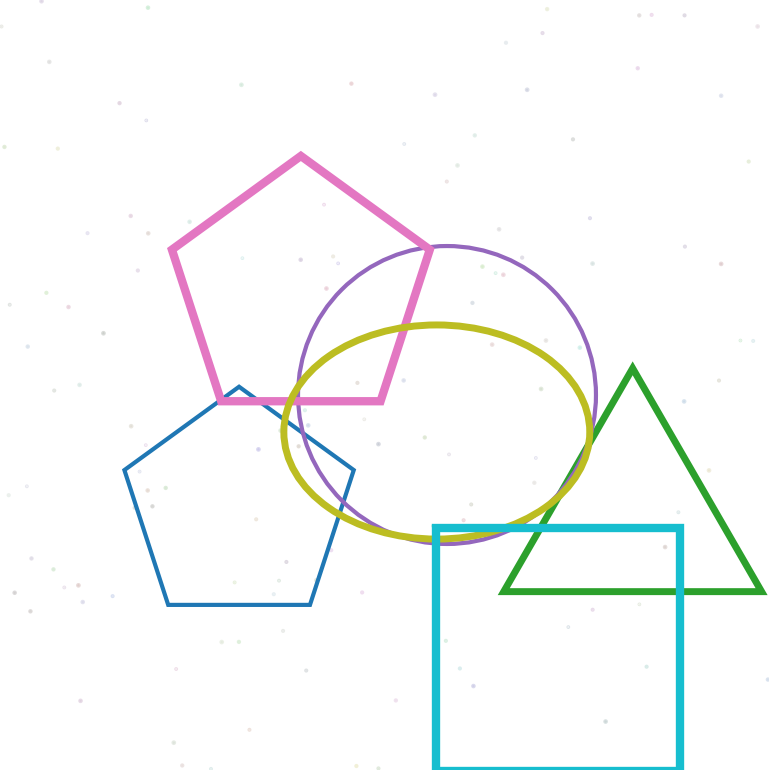[{"shape": "pentagon", "thickness": 1.5, "radius": 0.78, "center": [0.31, 0.341]}, {"shape": "triangle", "thickness": 2.5, "radius": 0.97, "center": [0.822, 0.328]}, {"shape": "circle", "thickness": 1.5, "radius": 0.97, "center": [0.581, 0.487]}, {"shape": "pentagon", "thickness": 3, "radius": 0.88, "center": [0.391, 0.621]}, {"shape": "oval", "thickness": 2.5, "radius": 0.99, "center": [0.567, 0.439]}, {"shape": "square", "thickness": 3, "radius": 0.79, "center": [0.725, 0.157]}]